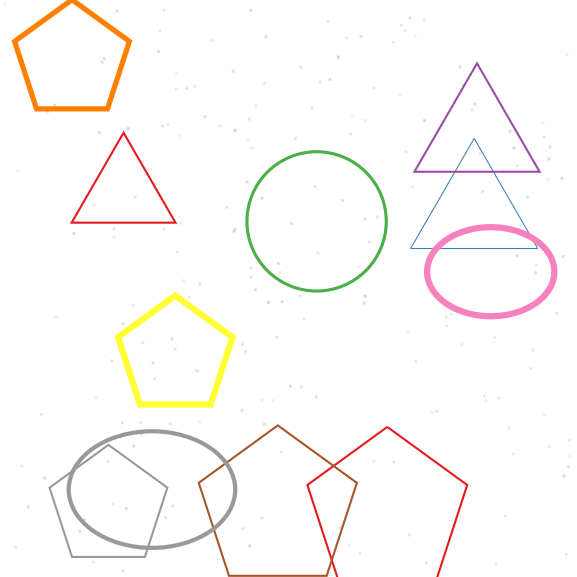[{"shape": "pentagon", "thickness": 1, "radius": 0.73, "center": [0.671, 0.114]}, {"shape": "triangle", "thickness": 1, "radius": 0.52, "center": [0.214, 0.665]}, {"shape": "triangle", "thickness": 0.5, "radius": 0.64, "center": [0.821, 0.632]}, {"shape": "circle", "thickness": 1.5, "radius": 0.6, "center": [0.548, 0.616]}, {"shape": "triangle", "thickness": 1, "radius": 0.63, "center": [0.826, 0.764]}, {"shape": "pentagon", "thickness": 2.5, "radius": 0.52, "center": [0.125, 0.895]}, {"shape": "pentagon", "thickness": 3, "radius": 0.52, "center": [0.304, 0.383]}, {"shape": "pentagon", "thickness": 1, "radius": 0.72, "center": [0.481, 0.119]}, {"shape": "oval", "thickness": 3, "radius": 0.55, "center": [0.85, 0.529]}, {"shape": "pentagon", "thickness": 1, "radius": 0.54, "center": [0.188, 0.122]}, {"shape": "oval", "thickness": 2, "radius": 0.72, "center": [0.263, 0.151]}]